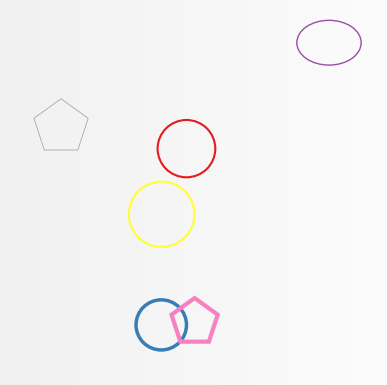[{"shape": "circle", "thickness": 1.5, "radius": 0.37, "center": [0.481, 0.614]}, {"shape": "circle", "thickness": 2.5, "radius": 0.33, "center": [0.416, 0.156]}, {"shape": "oval", "thickness": 1, "radius": 0.42, "center": [0.849, 0.889]}, {"shape": "circle", "thickness": 1.5, "radius": 0.42, "center": [0.417, 0.443]}, {"shape": "pentagon", "thickness": 3, "radius": 0.31, "center": [0.502, 0.163]}, {"shape": "pentagon", "thickness": 0.5, "radius": 0.37, "center": [0.158, 0.67]}]